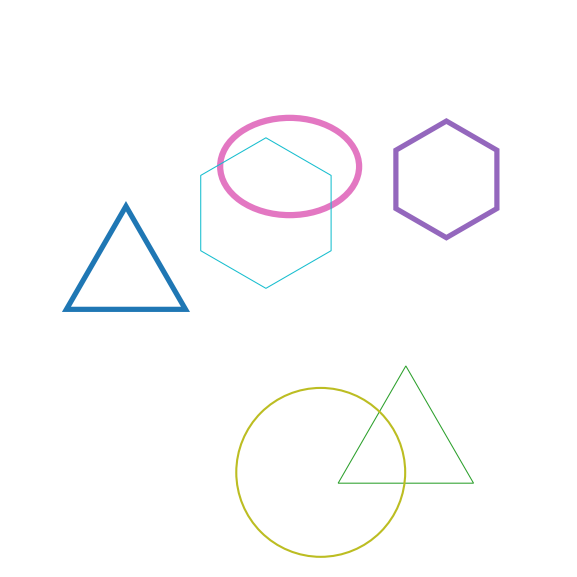[{"shape": "triangle", "thickness": 2.5, "radius": 0.6, "center": [0.218, 0.523]}, {"shape": "triangle", "thickness": 0.5, "radius": 0.68, "center": [0.703, 0.23]}, {"shape": "hexagon", "thickness": 2.5, "radius": 0.5, "center": [0.773, 0.689]}, {"shape": "oval", "thickness": 3, "radius": 0.6, "center": [0.502, 0.711]}, {"shape": "circle", "thickness": 1, "radius": 0.73, "center": [0.555, 0.181]}, {"shape": "hexagon", "thickness": 0.5, "radius": 0.65, "center": [0.46, 0.63]}]